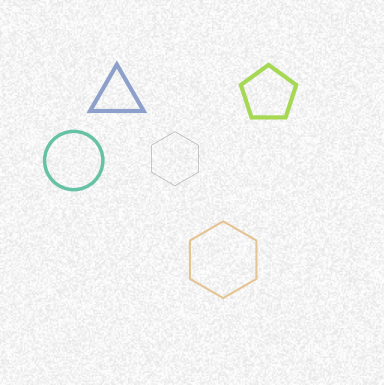[{"shape": "circle", "thickness": 2.5, "radius": 0.38, "center": [0.191, 0.583]}, {"shape": "triangle", "thickness": 3, "radius": 0.4, "center": [0.304, 0.752]}, {"shape": "pentagon", "thickness": 3, "radius": 0.38, "center": [0.698, 0.756]}, {"shape": "hexagon", "thickness": 1.5, "radius": 0.5, "center": [0.58, 0.325]}, {"shape": "hexagon", "thickness": 0.5, "radius": 0.35, "center": [0.454, 0.588]}]